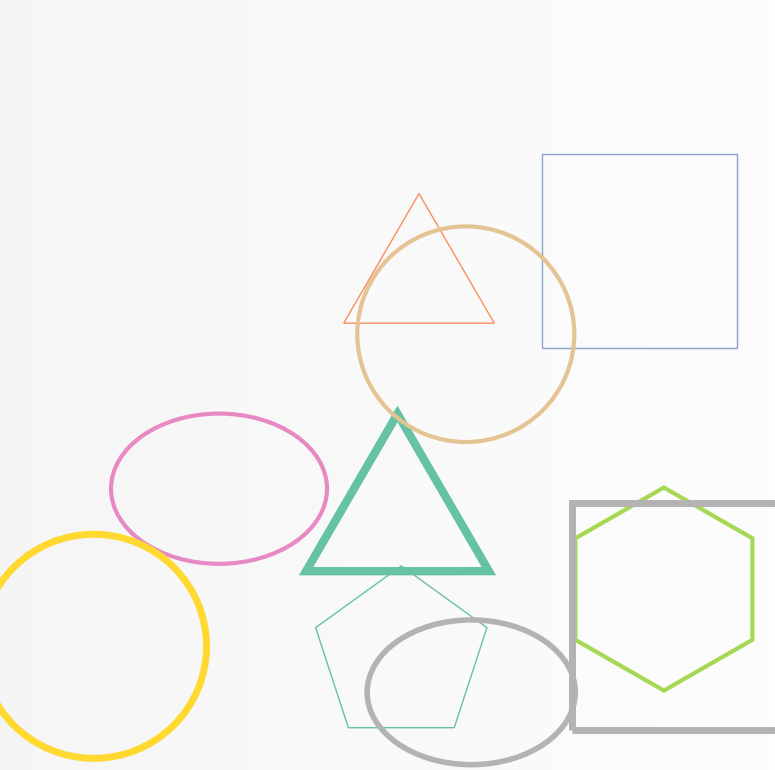[{"shape": "pentagon", "thickness": 0.5, "radius": 0.58, "center": [0.518, 0.149]}, {"shape": "triangle", "thickness": 3, "radius": 0.68, "center": [0.513, 0.326]}, {"shape": "triangle", "thickness": 0.5, "radius": 0.56, "center": [0.541, 0.636]}, {"shape": "square", "thickness": 0.5, "radius": 0.63, "center": [0.825, 0.674]}, {"shape": "oval", "thickness": 1.5, "radius": 0.7, "center": [0.283, 0.365]}, {"shape": "hexagon", "thickness": 1.5, "radius": 0.66, "center": [0.857, 0.235]}, {"shape": "circle", "thickness": 2.5, "radius": 0.73, "center": [0.121, 0.161]}, {"shape": "circle", "thickness": 1.5, "radius": 0.7, "center": [0.601, 0.566]}, {"shape": "square", "thickness": 2.5, "radius": 0.74, "center": [0.885, 0.199]}, {"shape": "oval", "thickness": 2, "radius": 0.67, "center": [0.608, 0.101]}]